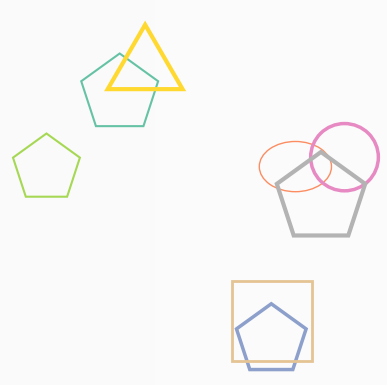[{"shape": "pentagon", "thickness": 1.5, "radius": 0.52, "center": [0.309, 0.757]}, {"shape": "oval", "thickness": 1, "radius": 0.47, "center": [0.762, 0.567]}, {"shape": "pentagon", "thickness": 2.5, "radius": 0.47, "center": [0.7, 0.117]}, {"shape": "circle", "thickness": 2.5, "radius": 0.44, "center": [0.889, 0.592]}, {"shape": "pentagon", "thickness": 1.5, "radius": 0.45, "center": [0.12, 0.563]}, {"shape": "triangle", "thickness": 3, "radius": 0.56, "center": [0.375, 0.824]}, {"shape": "square", "thickness": 2, "radius": 0.52, "center": [0.702, 0.166]}, {"shape": "pentagon", "thickness": 3, "radius": 0.6, "center": [0.828, 0.485]}]